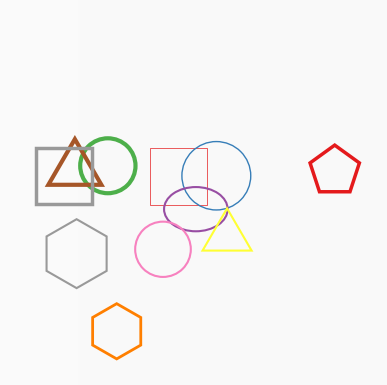[{"shape": "square", "thickness": 0.5, "radius": 0.37, "center": [0.461, 0.541]}, {"shape": "pentagon", "thickness": 2.5, "radius": 0.33, "center": [0.864, 0.556]}, {"shape": "circle", "thickness": 1, "radius": 0.44, "center": [0.558, 0.543]}, {"shape": "circle", "thickness": 3, "radius": 0.36, "center": [0.278, 0.569]}, {"shape": "oval", "thickness": 1.5, "radius": 0.41, "center": [0.505, 0.457]}, {"shape": "hexagon", "thickness": 2, "radius": 0.36, "center": [0.301, 0.14]}, {"shape": "triangle", "thickness": 1.5, "radius": 0.37, "center": [0.586, 0.386]}, {"shape": "triangle", "thickness": 3, "radius": 0.4, "center": [0.193, 0.56]}, {"shape": "circle", "thickness": 1.5, "radius": 0.36, "center": [0.421, 0.352]}, {"shape": "hexagon", "thickness": 1.5, "radius": 0.45, "center": [0.198, 0.341]}, {"shape": "square", "thickness": 2.5, "radius": 0.36, "center": [0.165, 0.542]}]